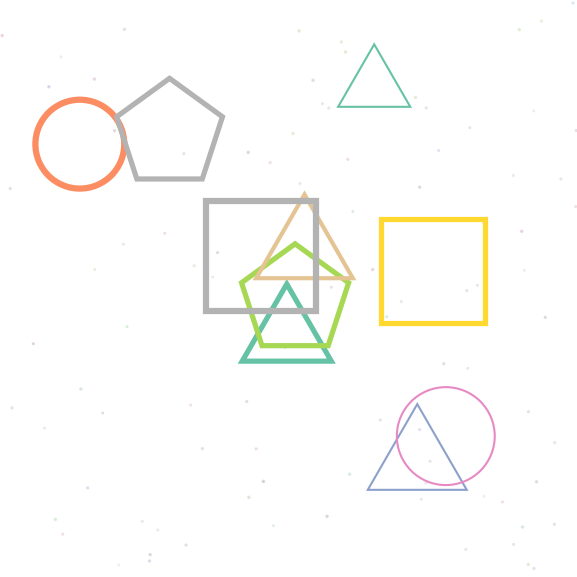[{"shape": "triangle", "thickness": 1, "radius": 0.36, "center": [0.648, 0.85]}, {"shape": "triangle", "thickness": 2.5, "radius": 0.45, "center": [0.497, 0.418]}, {"shape": "circle", "thickness": 3, "radius": 0.38, "center": [0.138, 0.75]}, {"shape": "triangle", "thickness": 1, "radius": 0.49, "center": [0.723, 0.2]}, {"shape": "circle", "thickness": 1, "radius": 0.42, "center": [0.772, 0.244]}, {"shape": "pentagon", "thickness": 2.5, "radius": 0.49, "center": [0.511, 0.479]}, {"shape": "square", "thickness": 2.5, "radius": 0.45, "center": [0.75, 0.53]}, {"shape": "triangle", "thickness": 2, "radius": 0.48, "center": [0.527, 0.566]}, {"shape": "pentagon", "thickness": 2.5, "radius": 0.48, "center": [0.294, 0.767]}, {"shape": "square", "thickness": 3, "radius": 0.48, "center": [0.452, 0.556]}]